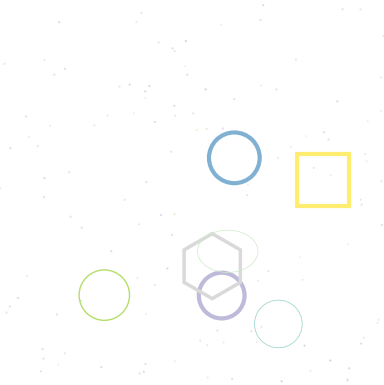[{"shape": "circle", "thickness": 0.5, "radius": 0.31, "center": [0.723, 0.159]}, {"shape": "circle", "thickness": 3, "radius": 0.3, "center": [0.576, 0.232]}, {"shape": "circle", "thickness": 3, "radius": 0.33, "center": [0.609, 0.59]}, {"shape": "circle", "thickness": 1, "radius": 0.33, "center": [0.271, 0.233]}, {"shape": "hexagon", "thickness": 2.5, "radius": 0.42, "center": [0.551, 0.309]}, {"shape": "oval", "thickness": 0.5, "radius": 0.39, "center": [0.592, 0.347]}, {"shape": "square", "thickness": 3, "radius": 0.34, "center": [0.838, 0.532]}]